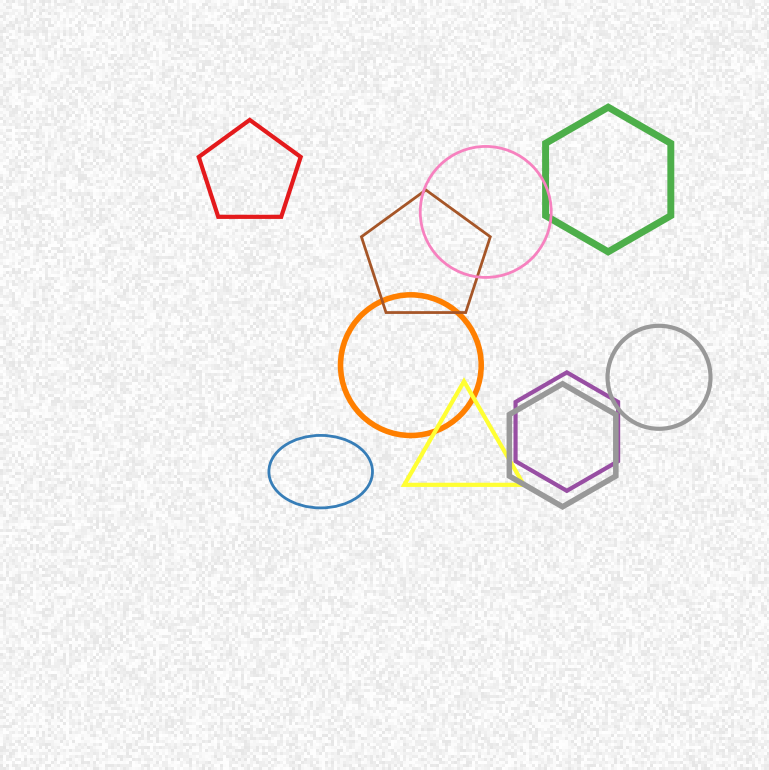[{"shape": "pentagon", "thickness": 1.5, "radius": 0.35, "center": [0.324, 0.775]}, {"shape": "oval", "thickness": 1, "radius": 0.34, "center": [0.416, 0.387]}, {"shape": "hexagon", "thickness": 2.5, "radius": 0.47, "center": [0.79, 0.767]}, {"shape": "hexagon", "thickness": 1.5, "radius": 0.38, "center": [0.736, 0.439]}, {"shape": "circle", "thickness": 2, "radius": 0.46, "center": [0.534, 0.526]}, {"shape": "triangle", "thickness": 1.5, "radius": 0.45, "center": [0.603, 0.415]}, {"shape": "pentagon", "thickness": 1, "radius": 0.44, "center": [0.553, 0.665]}, {"shape": "circle", "thickness": 1, "radius": 0.43, "center": [0.631, 0.725]}, {"shape": "hexagon", "thickness": 2, "radius": 0.4, "center": [0.731, 0.422]}, {"shape": "circle", "thickness": 1.5, "radius": 0.33, "center": [0.856, 0.51]}]